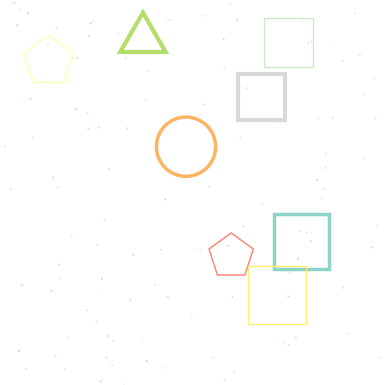[{"shape": "square", "thickness": 2.5, "radius": 0.36, "center": [0.782, 0.373]}, {"shape": "pentagon", "thickness": 1, "radius": 0.34, "center": [0.127, 0.841]}, {"shape": "pentagon", "thickness": 1, "radius": 0.3, "center": [0.6, 0.334]}, {"shape": "circle", "thickness": 2.5, "radius": 0.38, "center": [0.483, 0.619]}, {"shape": "triangle", "thickness": 3, "radius": 0.34, "center": [0.371, 0.899]}, {"shape": "square", "thickness": 3, "radius": 0.3, "center": [0.68, 0.748]}, {"shape": "square", "thickness": 1, "radius": 0.32, "center": [0.75, 0.889]}, {"shape": "square", "thickness": 1, "radius": 0.38, "center": [0.719, 0.233]}]